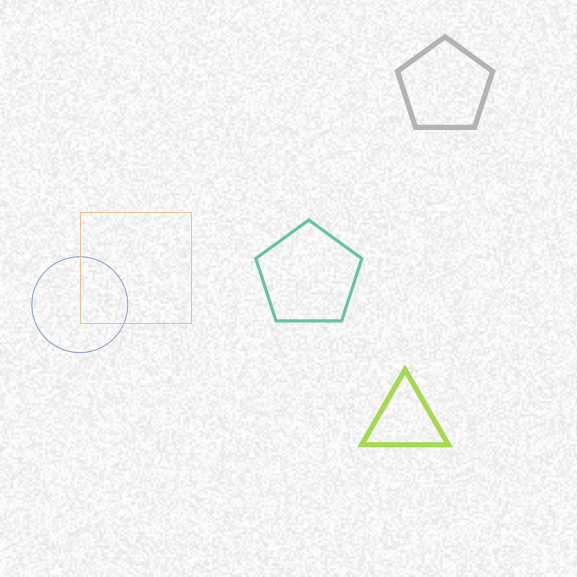[{"shape": "pentagon", "thickness": 1.5, "radius": 0.48, "center": [0.535, 0.522]}, {"shape": "circle", "thickness": 0.5, "radius": 0.41, "center": [0.138, 0.472]}, {"shape": "triangle", "thickness": 2.5, "radius": 0.43, "center": [0.701, 0.272]}, {"shape": "square", "thickness": 0.5, "radius": 0.48, "center": [0.235, 0.536]}, {"shape": "pentagon", "thickness": 2.5, "radius": 0.43, "center": [0.771, 0.849]}]